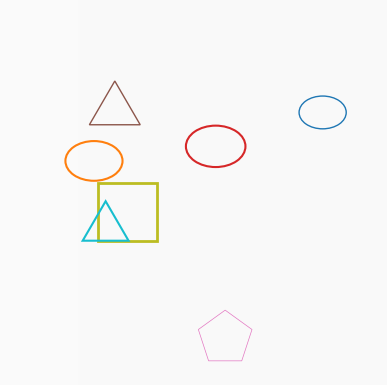[{"shape": "oval", "thickness": 1, "radius": 0.3, "center": [0.833, 0.708]}, {"shape": "oval", "thickness": 1.5, "radius": 0.37, "center": [0.243, 0.582]}, {"shape": "oval", "thickness": 1.5, "radius": 0.38, "center": [0.557, 0.62]}, {"shape": "triangle", "thickness": 1, "radius": 0.38, "center": [0.296, 0.714]}, {"shape": "pentagon", "thickness": 0.5, "radius": 0.36, "center": [0.581, 0.122]}, {"shape": "square", "thickness": 2, "radius": 0.38, "center": [0.329, 0.448]}, {"shape": "triangle", "thickness": 1.5, "radius": 0.34, "center": [0.273, 0.409]}]